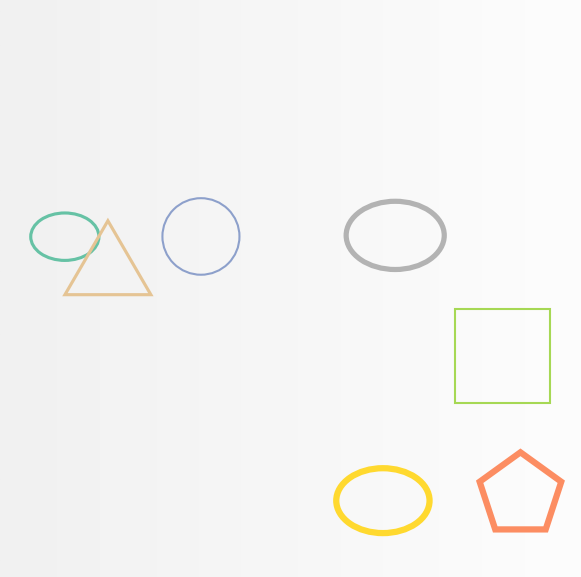[{"shape": "oval", "thickness": 1.5, "radius": 0.29, "center": [0.112, 0.589]}, {"shape": "pentagon", "thickness": 3, "radius": 0.37, "center": [0.895, 0.142]}, {"shape": "circle", "thickness": 1, "radius": 0.33, "center": [0.346, 0.59]}, {"shape": "square", "thickness": 1, "radius": 0.41, "center": [0.865, 0.382]}, {"shape": "oval", "thickness": 3, "radius": 0.4, "center": [0.659, 0.132]}, {"shape": "triangle", "thickness": 1.5, "radius": 0.43, "center": [0.186, 0.532]}, {"shape": "oval", "thickness": 2.5, "radius": 0.42, "center": [0.68, 0.592]}]